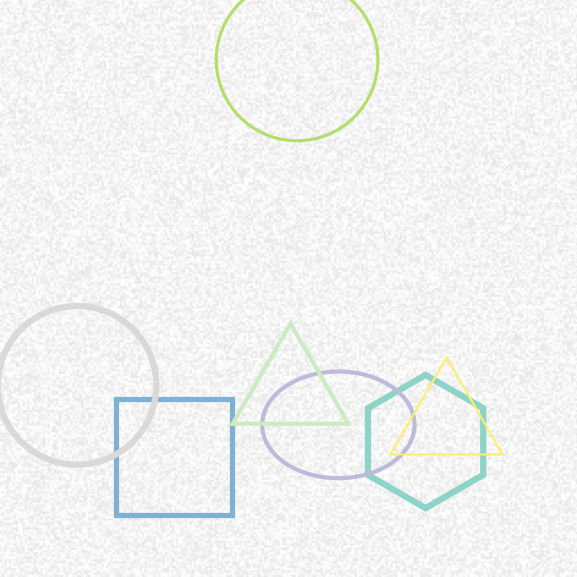[{"shape": "hexagon", "thickness": 3, "radius": 0.58, "center": [0.737, 0.235]}, {"shape": "oval", "thickness": 2, "radius": 0.66, "center": [0.586, 0.264]}, {"shape": "square", "thickness": 2.5, "radius": 0.5, "center": [0.301, 0.207]}, {"shape": "circle", "thickness": 1.5, "radius": 0.7, "center": [0.514, 0.895]}, {"shape": "circle", "thickness": 3, "radius": 0.69, "center": [0.133, 0.332]}, {"shape": "triangle", "thickness": 2, "radius": 0.58, "center": [0.503, 0.323]}, {"shape": "triangle", "thickness": 1, "radius": 0.56, "center": [0.773, 0.268]}]